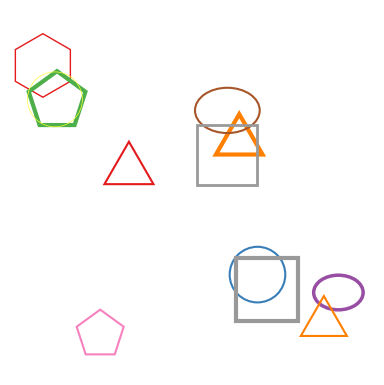[{"shape": "triangle", "thickness": 1.5, "radius": 0.37, "center": [0.335, 0.558]}, {"shape": "hexagon", "thickness": 1, "radius": 0.41, "center": [0.111, 0.83]}, {"shape": "circle", "thickness": 1.5, "radius": 0.36, "center": [0.669, 0.287]}, {"shape": "pentagon", "thickness": 3, "radius": 0.39, "center": [0.148, 0.738]}, {"shape": "oval", "thickness": 2.5, "radius": 0.32, "center": [0.879, 0.24]}, {"shape": "triangle", "thickness": 3, "radius": 0.35, "center": [0.621, 0.634]}, {"shape": "triangle", "thickness": 1.5, "radius": 0.35, "center": [0.841, 0.162]}, {"shape": "circle", "thickness": 0.5, "radius": 0.36, "center": [0.143, 0.742]}, {"shape": "oval", "thickness": 1.5, "radius": 0.42, "center": [0.591, 0.713]}, {"shape": "pentagon", "thickness": 1.5, "radius": 0.32, "center": [0.26, 0.132]}, {"shape": "square", "thickness": 3, "radius": 0.41, "center": [0.694, 0.248]}, {"shape": "square", "thickness": 2, "radius": 0.39, "center": [0.589, 0.597]}]